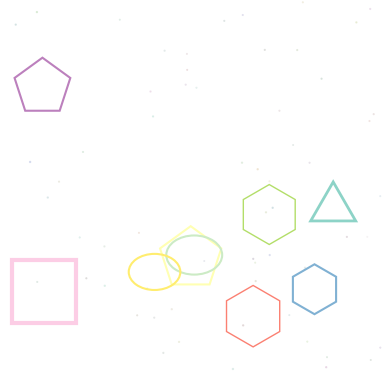[{"shape": "triangle", "thickness": 2, "radius": 0.34, "center": [0.865, 0.46]}, {"shape": "pentagon", "thickness": 1.5, "radius": 0.42, "center": [0.495, 0.329]}, {"shape": "hexagon", "thickness": 1, "radius": 0.4, "center": [0.657, 0.179]}, {"shape": "hexagon", "thickness": 1.5, "radius": 0.32, "center": [0.817, 0.249]}, {"shape": "hexagon", "thickness": 1, "radius": 0.39, "center": [0.699, 0.443]}, {"shape": "square", "thickness": 3, "radius": 0.41, "center": [0.114, 0.243]}, {"shape": "pentagon", "thickness": 1.5, "radius": 0.38, "center": [0.11, 0.774]}, {"shape": "oval", "thickness": 1.5, "radius": 0.36, "center": [0.505, 0.338]}, {"shape": "oval", "thickness": 1.5, "radius": 0.34, "center": [0.401, 0.294]}]